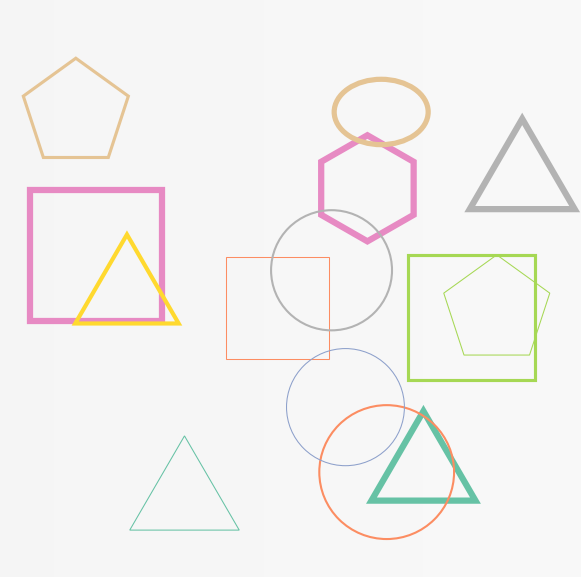[{"shape": "triangle", "thickness": 3, "radius": 0.52, "center": [0.729, 0.184]}, {"shape": "triangle", "thickness": 0.5, "radius": 0.54, "center": [0.317, 0.136]}, {"shape": "circle", "thickness": 1, "radius": 0.58, "center": [0.665, 0.182]}, {"shape": "square", "thickness": 0.5, "radius": 0.44, "center": [0.477, 0.466]}, {"shape": "circle", "thickness": 0.5, "radius": 0.51, "center": [0.594, 0.294]}, {"shape": "hexagon", "thickness": 3, "radius": 0.46, "center": [0.632, 0.673]}, {"shape": "square", "thickness": 3, "radius": 0.57, "center": [0.165, 0.557]}, {"shape": "square", "thickness": 1.5, "radius": 0.54, "center": [0.811, 0.45]}, {"shape": "pentagon", "thickness": 0.5, "radius": 0.48, "center": [0.855, 0.462]}, {"shape": "triangle", "thickness": 2, "radius": 0.51, "center": [0.218, 0.49]}, {"shape": "oval", "thickness": 2.5, "radius": 0.4, "center": [0.656, 0.805]}, {"shape": "pentagon", "thickness": 1.5, "radius": 0.48, "center": [0.13, 0.803]}, {"shape": "circle", "thickness": 1, "radius": 0.52, "center": [0.57, 0.531]}, {"shape": "triangle", "thickness": 3, "radius": 0.52, "center": [0.898, 0.689]}]